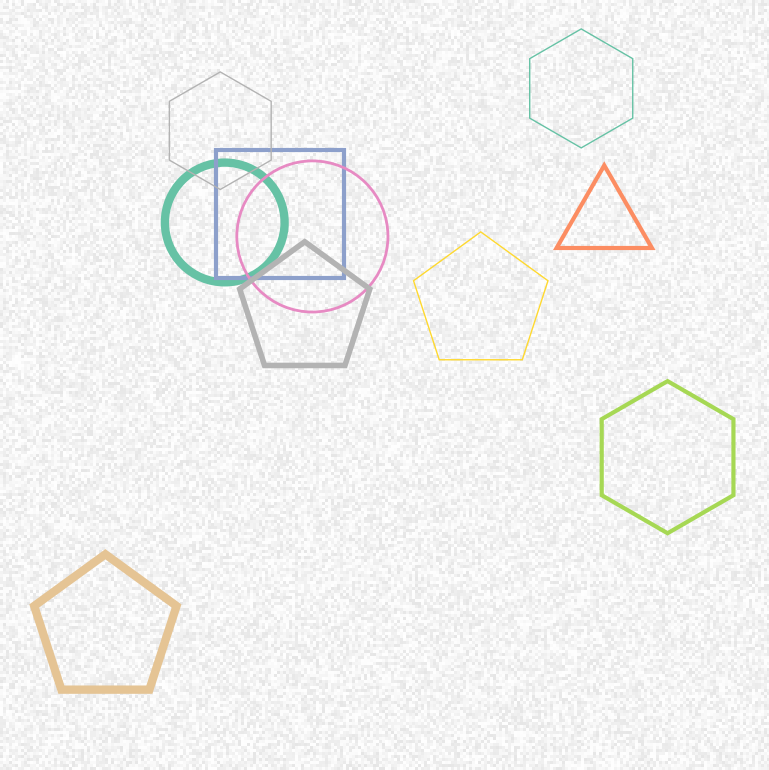[{"shape": "hexagon", "thickness": 0.5, "radius": 0.39, "center": [0.755, 0.885]}, {"shape": "circle", "thickness": 3, "radius": 0.39, "center": [0.292, 0.711]}, {"shape": "triangle", "thickness": 1.5, "radius": 0.36, "center": [0.785, 0.714]}, {"shape": "square", "thickness": 1.5, "radius": 0.42, "center": [0.364, 0.722]}, {"shape": "circle", "thickness": 1, "radius": 0.49, "center": [0.406, 0.693]}, {"shape": "hexagon", "thickness": 1.5, "radius": 0.49, "center": [0.867, 0.406]}, {"shape": "pentagon", "thickness": 0.5, "radius": 0.46, "center": [0.624, 0.607]}, {"shape": "pentagon", "thickness": 3, "radius": 0.49, "center": [0.137, 0.183]}, {"shape": "pentagon", "thickness": 2, "radius": 0.44, "center": [0.396, 0.597]}, {"shape": "hexagon", "thickness": 0.5, "radius": 0.38, "center": [0.286, 0.83]}]